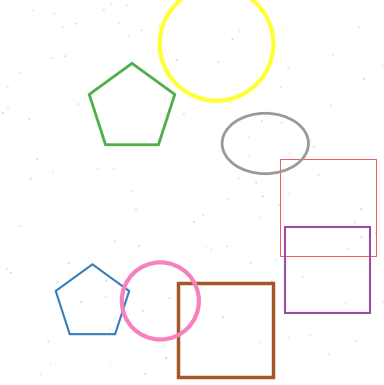[{"shape": "square", "thickness": 0.5, "radius": 0.62, "center": [0.852, 0.461]}, {"shape": "pentagon", "thickness": 1.5, "radius": 0.5, "center": [0.24, 0.213]}, {"shape": "pentagon", "thickness": 2, "radius": 0.58, "center": [0.343, 0.719]}, {"shape": "square", "thickness": 1.5, "radius": 0.56, "center": [0.851, 0.3]}, {"shape": "circle", "thickness": 3, "radius": 0.74, "center": [0.562, 0.886]}, {"shape": "square", "thickness": 2.5, "radius": 0.61, "center": [0.586, 0.143]}, {"shape": "circle", "thickness": 3, "radius": 0.5, "center": [0.416, 0.218]}, {"shape": "oval", "thickness": 2, "radius": 0.56, "center": [0.689, 0.627]}]